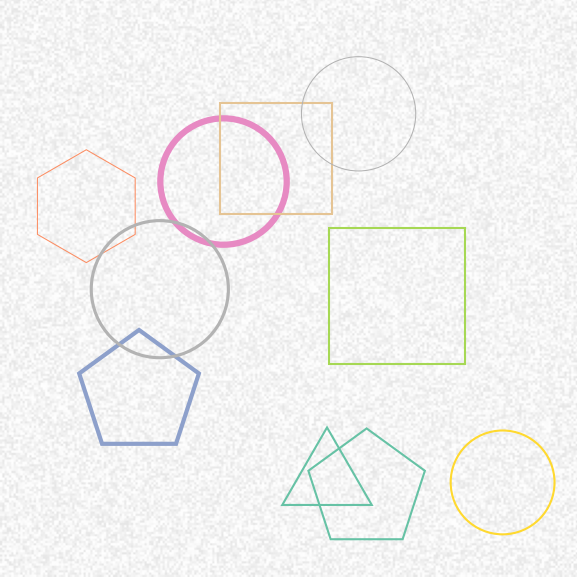[{"shape": "pentagon", "thickness": 1, "radius": 0.53, "center": [0.635, 0.151]}, {"shape": "triangle", "thickness": 1, "radius": 0.45, "center": [0.566, 0.169]}, {"shape": "hexagon", "thickness": 0.5, "radius": 0.49, "center": [0.149, 0.642]}, {"shape": "pentagon", "thickness": 2, "radius": 0.54, "center": [0.241, 0.319]}, {"shape": "circle", "thickness": 3, "radius": 0.55, "center": [0.387, 0.685]}, {"shape": "square", "thickness": 1, "radius": 0.59, "center": [0.687, 0.487]}, {"shape": "circle", "thickness": 1, "radius": 0.45, "center": [0.87, 0.164]}, {"shape": "square", "thickness": 1, "radius": 0.48, "center": [0.478, 0.725]}, {"shape": "circle", "thickness": 1.5, "radius": 0.59, "center": [0.277, 0.498]}, {"shape": "circle", "thickness": 0.5, "radius": 0.49, "center": [0.621, 0.802]}]